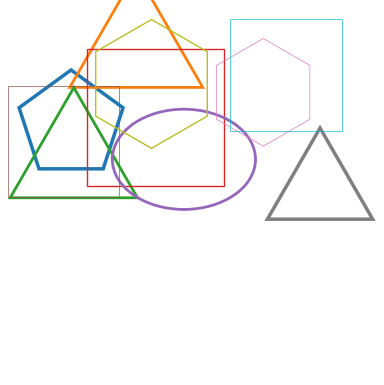[{"shape": "pentagon", "thickness": 2.5, "radius": 0.71, "center": [0.185, 0.676]}, {"shape": "triangle", "thickness": 2, "radius": 1.0, "center": [0.354, 0.873]}, {"shape": "triangle", "thickness": 2, "radius": 0.95, "center": [0.192, 0.582]}, {"shape": "square", "thickness": 1, "radius": 0.89, "center": [0.405, 0.696]}, {"shape": "oval", "thickness": 2, "radius": 0.93, "center": [0.478, 0.586]}, {"shape": "square", "thickness": 0.5, "radius": 0.72, "center": [0.164, 0.632]}, {"shape": "hexagon", "thickness": 0.5, "radius": 0.7, "center": [0.684, 0.76]}, {"shape": "triangle", "thickness": 2.5, "radius": 0.79, "center": [0.831, 0.51]}, {"shape": "hexagon", "thickness": 1, "radius": 0.84, "center": [0.394, 0.782]}, {"shape": "square", "thickness": 0.5, "radius": 0.73, "center": [0.742, 0.804]}]